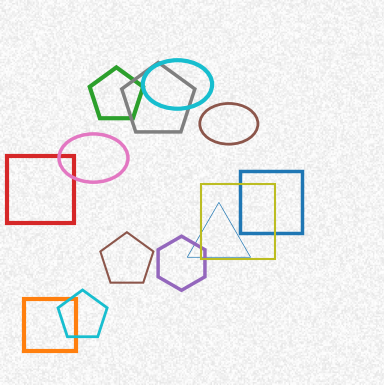[{"shape": "square", "thickness": 2.5, "radius": 0.4, "center": [0.705, 0.475]}, {"shape": "triangle", "thickness": 0.5, "radius": 0.48, "center": [0.569, 0.379]}, {"shape": "square", "thickness": 3, "radius": 0.34, "center": [0.129, 0.156]}, {"shape": "pentagon", "thickness": 3, "radius": 0.37, "center": [0.302, 0.752]}, {"shape": "square", "thickness": 3, "radius": 0.44, "center": [0.106, 0.508]}, {"shape": "hexagon", "thickness": 2.5, "radius": 0.35, "center": [0.471, 0.316]}, {"shape": "oval", "thickness": 2, "radius": 0.38, "center": [0.594, 0.678]}, {"shape": "pentagon", "thickness": 1.5, "radius": 0.36, "center": [0.33, 0.324]}, {"shape": "oval", "thickness": 2.5, "radius": 0.45, "center": [0.243, 0.589]}, {"shape": "pentagon", "thickness": 2.5, "radius": 0.5, "center": [0.411, 0.738]}, {"shape": "square", "thickness": 1.5, "radius": 0.48, "center": [0.619, 0.425]}, {"shape": "pentagon", "thickness": 2, "radius": 0.34, "center": [0.214, 0.18]}, {"shape": "oval", "thickness": 3, "radius": 0.45, "center": [0.461, 0.781]}]